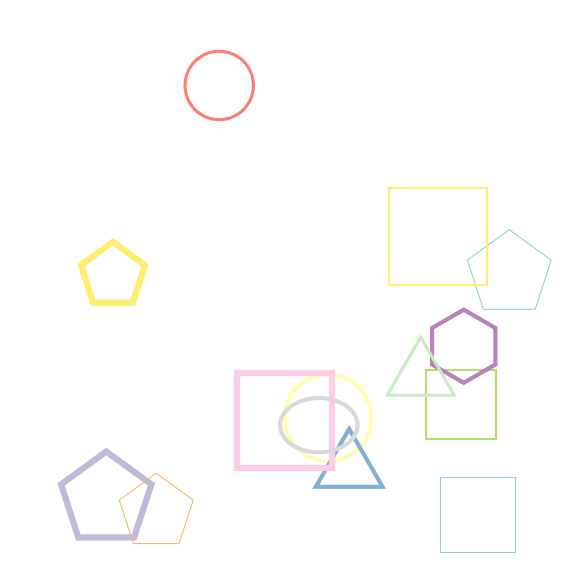[{"shape": "square", "thickness": 0.5, "radius": 0.32, "center": [0.826, 0.108]}, {"shape": "pentagon", "thickness": 0.5, "radius": 0.38, "center": [0.882, 0.525]}, {"shape": "circle", "thickness": 2, "radius": 0.38, "center": [0.568, 0.276]}, {"shape": "pentagon", "thickness": 3, "radius": 0.41, "center": [0.184, 0.135]}, {"shape": "circle", "thickness": 1.5, "radius": 0.3, "center": [0.38, 0.851]}, {"shape": "triangle", "thickness": 2, "radius": 0.33, "center": [0.605, 0.19]}, {"shape": "pentagon", "thickness": 0.5, "radius": 0.34, "center": [0.271, 0.112]}, {"shape": "square", "thickness": 1, "radius": 0.3, "center": [0.798, 0.299]}, {"shape": "square", "thickness": 3, "radius": 0.41, "center": [0.492, 0.271]}, {"shape": "oval", "thickness": 2, "radius": 0.34, "center": [0.552, 0.263]}, {"shape": "hexagon", "thickness": 2, "radius": 0.32, "center": [0.803, 0.4]}, {"shape": "triangle", "thickness": 1.5, "radius": 0.34, "center": [0.729, 0.348]}, {"shape": "pentagon", "thickness": 3, "radius": 0.29, "center": [0.196, 0.522]}, {"shape": "square", "thickness": 1, "radius": 0.42, "center": [0.759, 0.59]}]